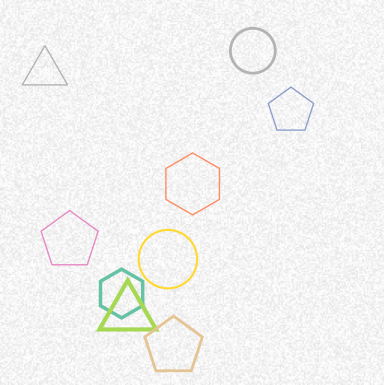[{"shape": "hexagon", "thickness": 2.5, "radius": 0.32, "center": [0.316, 0.238]}, {"shape": "hexagon", "thickness": 1, "radius": 0.4, "center": [0.5, 0.522]}, {"shape": "pentagon", "thickness": 1, "radius": 0.31, "center": [0.756, 0.712]}, {"shape": "pentagon", "thickness": 1, "radius": 0.39, "center": [0.181, 0.375]}, {"shape": "triangle", "thickness": 3, "radius": 0.43, "center": [0.332, 0.187]}, {"shape": "circle", "thickness": 1.5, "radius": 0.38, "center": [0.436, 0.327]}, {"shape": "pentagon", "thickness": 2, "radius": 0.39, "center": [0.451, 0.101]}, {"shape": "triangle", "thickness": 1, "radius": 0.34, "center": [0.117, 0.813]}, {"shape": "circle", "thickness": 2, "radius": 0.29, "center": [0.657, 0.868]}]